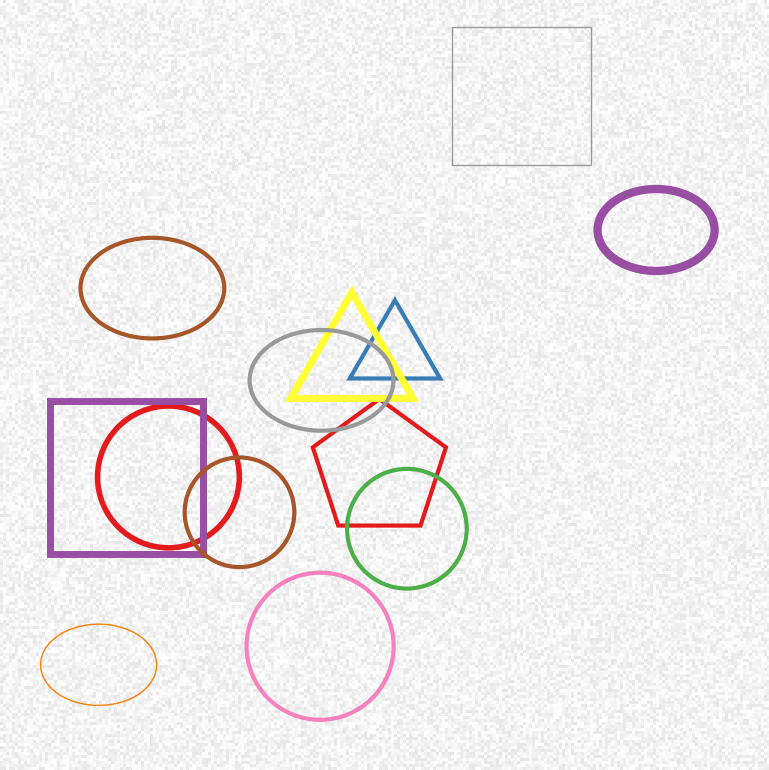[{"shape": "circle", "thickness": 2, "radius": 0.46, "center": [0.219, 0.381]}, {"shape": "pentagon", "thickness": 1.5, "radius": 0.45, "center": [0.493, 0.391]}, {"shape": "triangle", "thickness": 1.5, "radius": 0.34, "center": [0.513, 0.542]}, {"shape": "circle", "thickness": 1.5, "radius": 0.39, "center": [0.528, 0.313]}, {"shape": "oval", "thickness": 3, "radius": 0.38, "center": [0.852, 0.701]}, {"shape": "square", "thickness": 2.5, "radius": 0.5, "center": [0.164, 0.38]}, {"shape": "oval", "thickness": 0.5, "radius": 0.38, "center": [0.128, 0.137]}, {"shape": "triangle", "thickness": 2.5, "radius": 0.46, "center": [0.457, 0.528]}, {"shape": "oval", "thickness": 1.5, "radius": 0.47, "center": [0.198, 0.626]}, {"shape": "circle", "thickness": 1.5, "radius": 0.36, "center": [0.311, 0.335]}, {"shape": "circle", "thickness": 1.5, "radius": 0.48, "center": [0.416, 0.161]}, {"shape": "square", "thickness": 0.5, "radius": 0.45, "center": [0.677, 0.876]}, {"shape": "oval", "thickness": 1.5, "radius": 0.47, "center": [0.418, 0.506]}]